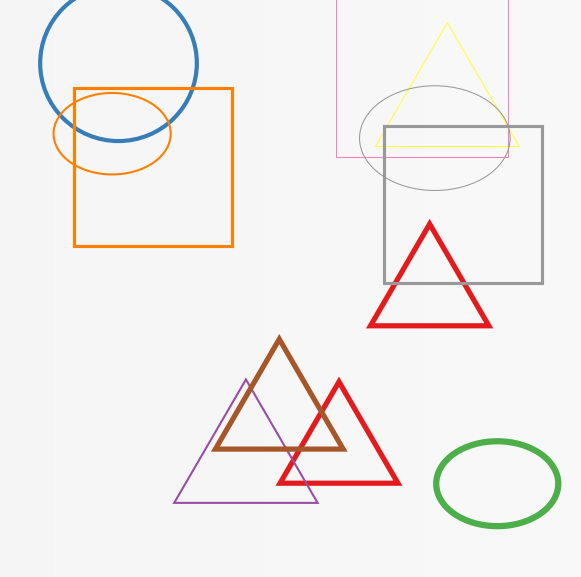[{"shape": "triangle", "thickness": 2.5, "radius": 0.59, "center": [0.583, 0.221]}, {"shape": "triangle", "thickness": 2.5, "radius": 0.59, "center": [0.739, 0.494]}, {"shape": "circle", "thickness": 2, "radius": 0.67, "center": [0.204, 0.89]}, {"shape": "oval", "thickness": 3, "radius": 0.53, "center": [0.855, 0.162]}, {"shape": "triangle", "thickness": 1, "radius": 0.71, "center": [0.423, 0.2]}, {"shape": "square", "thickness": 1.5, "radius": 0.68, "center": [0.263, 0.71]}, {"shape": "oval", "thickness": 1, "radius": 0.5, "center": [0.193, 0.768]}, {"shape": "triangle", "thickness": 0.5, "radius": 0.71, "center": [0.77, 0.817]}, {"shape": "triangle", "thickness": 2.5, "radius": 0.63, "center": [0.48, 0.285]}, {"shape": "square", "thickness": 0.5, "radius": 0.74, "center": [0.726, 0.874]}, {"shape": "square", "thickness": 1.5, "radius": 0.68, "center": [0.797, 0.645]}, {"shape": "oval", "thickness": 0.5, "radius": 0.65, "center": [0.748, 0.76]}]